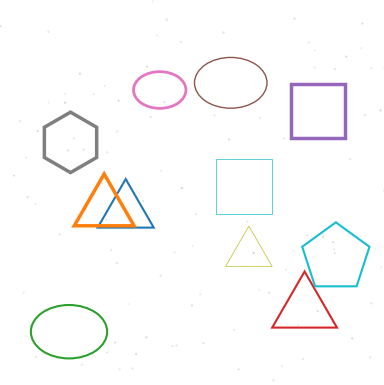[{"shape": "triangle", "thickness": 1.5, "radius": 0.42, "center": [0.326, 0.451]}, {"shape": "triangle", "thickness": 2.5, "radius": 0.45, "center": [0.271, 0.458]}, {"shape": "oval", "thickness": 1.5, "radius": 0.5, "center": [0.179, 0.138]}, {"shape": "triangle", "thickness": 1.5, "radius": 0.49, "center": [0.791, 0.198]}, {"shape": "square", "thickness": 2.5, "radius": 0.35, "center": [0.825, 0.711]}, {"shape": "oval", "thickness": 1, "radius": 0.47, "center": [0.599, 0.785]}, {"shape": "oval", "thickness": 2, "radius": 0.34, "center": [0.415, 0.766]}, {"shape": "hexagon", "thickness": 2.5, "radius": 0.39, "center": [0.183, 0.63]}, {"shape": "triangle", "thickness": 0.5, "radius": 0.35, "center": [0.646, 0.343]}, {"shape": "pentagon", "thickness": 1.5, "radius": 0.46, "center": [0.872, 0.331]}, {"shape": "square", "thickness": 0.5, "radius": 0.36, "center": [0.634, 0.515]}]